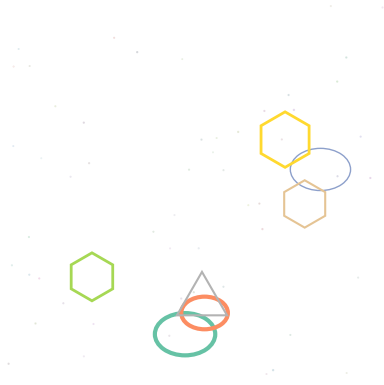[{"shape": "oval", "thickness": 3, "radius": 0.39, "center": [0.481, 0.132]}, {"shape": "oval", "thickness": 3, "radius": 0.3, "center": [0.531, 0.187]}, {"shape": "oval", "thickness": 1, "radius": 0.39, "center": [0.832, 0.56]}, {"shape": "hexagon", "thickness": 2, "radius": 0.31, "center": [0.239, 0.281]}, {"shape": "hexagon", "thickness": 2, "radius": 0.36, "center": [0.74, 0.637]}, {"shape": "hexagon", "thickness": 1.5, "radius": 0.31, "center": [0.791, 0.47]}, {"shape": "triangle", "thickness": 1.5, "radius": 0.38, "center": [0.525, 0.219]}]